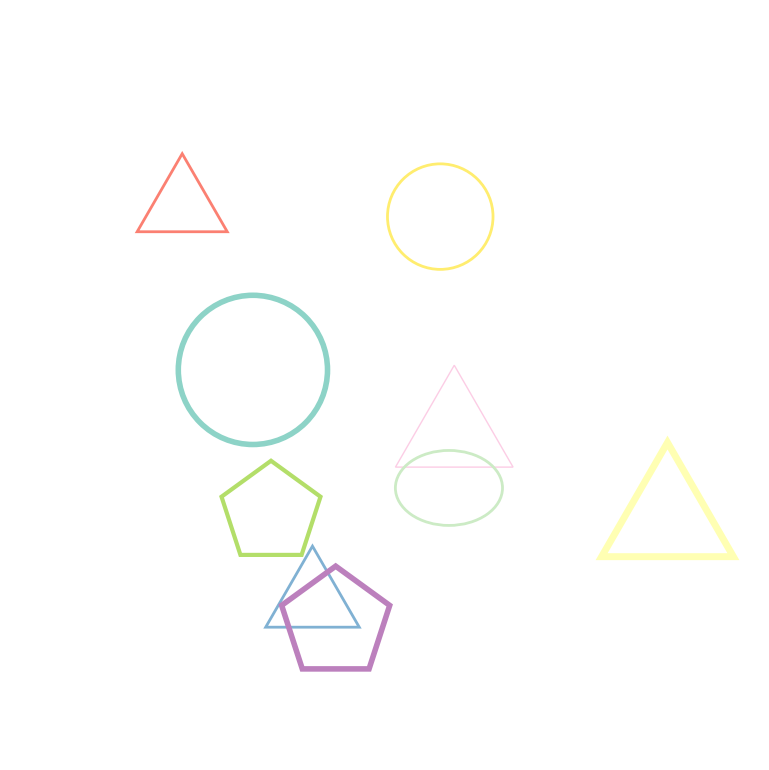[{"shape": "circle", "thickness": 2, "radius": 0.48, "center": [0.328, 0.52]}, {"shape": "triangle", "thickness": 2.5, "radius": 0.49, "center": [0.867, 0.326]}, {"shape": "triangle", "thickness": 1, "radius": 0.34, "center": [0.237, 0.733]}, {"shape": "triangle", "thickness": 1, "radius": 0.35, "center": [0.406, 0.221]}, {"shape": "pentagon", "thickness": 1.5, "radius": 0.34, "center": [0.352, 0.334]}, {"shape": "triangle", "thickness": 0.5, "radius": 0.44, "center": [0.59, 0.437]}, {"shape": "pentagon", "thickness": 2, "radius": 0.37, "center": [0.436, 0.191]}, {"shape": "oval", "thickness": 1, "radius": 0.35, "center": [0.583, 0.366]}, {"shape": "circle", "thickness": 1, "radius": 0.34, "center": [0.572, 0.719]}]